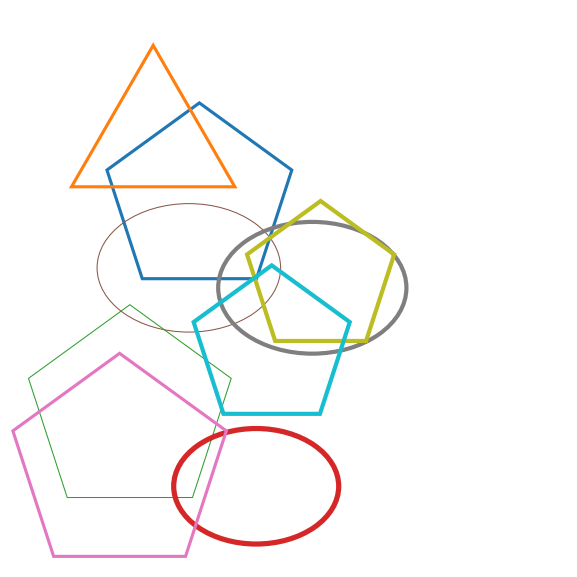[{"shape": "pentagon", "thickness": 1.5, "radius": 0.84, "center": [0.345, 0.653]}, {"shape": "triangle", "thickness": 1.5, "radius": 0.82, "center": [0.265, 0.757]}, {"shape": "pentagon", "thickness": 0.5, "radius": 0.92, "center": [0.225, 0.287]}, {"shape": "oval", "thickness": 2.5, "radius": 0.71, "center": [0.444, 0.157]}, {"shape": "oval", "thickness": 0.5, "radius": 0.79, "center": [0.327, 0.535]}, {"shape": "pentagon", "thickness": 1.5, "radius": 0.97, "center": [0.207, 0.193]}, {"shape": "oval", "thickness": 2, "radius": 0.81, "center": [0.541, 0.501]}, {"shape": "pentagon", "thickness": 2, "radius": 0.67, "center": [0.555, 0.517]}, {"shape": "pentagon", "thickness": 2, "radius": 0.71, "center": [0.47, 0.398]}]